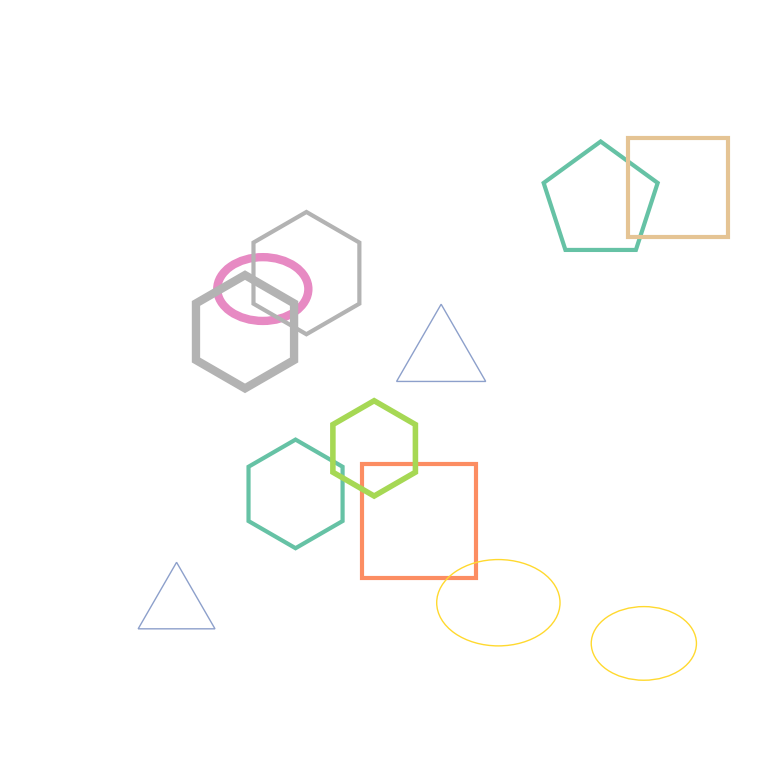[{"shape": "hexagon", "thickness": 1.5, "radius": 0.35, "center": [0.384, 0.359]}, {"shape": "pentagon", "thickness": 1.5, "radius": 0.39, "center": [0.78, 0.738]}, {"shape": "square", "thickness": 1.5, "radius": 0.37, "center": [0.545, 0.324]}, {"shape": "triangle", "thickness": 0.5, "radius": 0.33, "center": [0.573, 0.538]}, {"shape": "triangle", "thickness": 0.5, "radius": 0.29, "center": [0.229, 0.212]}, {"shape": "oval", "thickness": 3, "radius": 0.3, "center": [0.341, 0.625]}, {"shape": "hexagon", "thickness": 2, "radius": 0.31, "center": [0.486, 0.418]}, {"shape": "oval", "thickness": 0.5, "radius": 0.34, "center": [0.836, 0.164]}, {"shape": "oval", "thickness": 0.5, "radius": 0.4, "center": [0.647, 0.217]}, {"shape": "square", "thickness": 1.5, "radius": 0.32, "center": [0.881, 0.757]}, {"shape": "hexagon", "thickness": 1.5, "radius": 0.4, "center": [0.398, 0.645]}, {"shape": "hexagon", "thickness": 3, "radius": 0.37, "center": [0.318, 0.569]}]